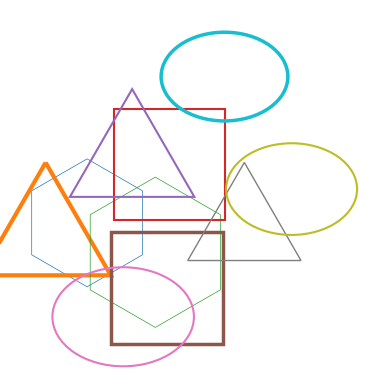[{"shape": "hexagon", "thickness": 0.5, "radius": 0.83, "center": [0.226, 0.421]}, {"shape": "triangle", "thickness": 3, "radius": 0.98, "center": [0.119, 0.383]}, {"shape": "hexagon", "thickness": 0.5, "radius": 0.98, "center": [0.403, 0.345]}, {"shape": "square", "thickness": 1.5, "radius": 0.72, "center": [0.44, 0.572]}, {"shape": "triangle", "thickness": 1.5, "radius": 0.93, "center": [0.343, 0.582]}, {"shape": "square", "thickness": 2.5, "radius": 0.73, "center": [0.434, 0.251]}, {"shape": "oval", "thickness": 1.5, "radius": 0.92, "center": [0.32, 0.177]}, {"shape": "triangle", "thickness": 1, "radius": 0.85, "center": [0.635, 0.408]}, {"shape": "oval", "thickness": 1.5, "radius": 0.85, "center": [0.757, 0.509]}, {"shape": "oval", "thickness": 2.5, "radius": 0.82, "center": [0.583, 0.801]}]